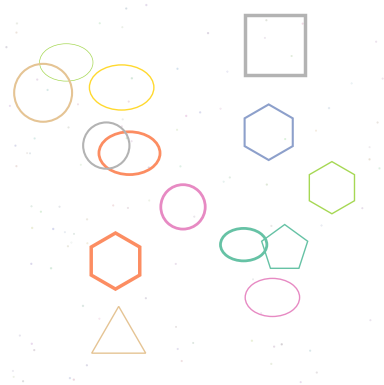[{"shape": "pentagon", "thickness": 1, "radius": 0.31, "center": [0.739, 0.354]}, {"shape": "oval", "thickness": 2, "radius": 0.3, "center": [0.633, 0.365]}, {"shape": "hexagon", "thickness": 2.5, "radius": 0.36, "center": [0.3, 0.322]}, {"shape": "oval", "thickness": 2, "radius": 0.4, "center": [0.336, 0.602]}, {"shape": "hexagon", "thickness": 1.5, "radius": 0.36, "center": [0.698, 0.657]}, {"shape": "oval", "thickness": 1, "radius": 0.35, "center": [0.708, 0.227]}, {"shape": "circle", "thickness": 2, "radius": 0.29, "center": [0.475, 0.463]}, {"shape": "oval", "thickness": 0.5, "radius": 0.35, "center": [0.172, 0.838]}, {"shape": "hexagon", "thickness": 1, "radius": 0.34, "center": [0.862, 0.512]}, {"shape": "oval", "thickness": 1, "radius": 0.42, "center": [0.316, 0.773]}, {"shape": "triangle", "thickness": 1, "radius": 0.4, "center": [0.308, 0.123]}, {"shape": "circle", "thickness": 1.5, "radius": 0.38, "center": [0.112, 0.759]}, {"shape": "square", "thickness": 2.5, "radius": 0.39, "center": [0.714, 0.883]}, {"shape": "circle", "thickness": 1.5, "radius": 0.3, "center": [0.276, 0.622]}]